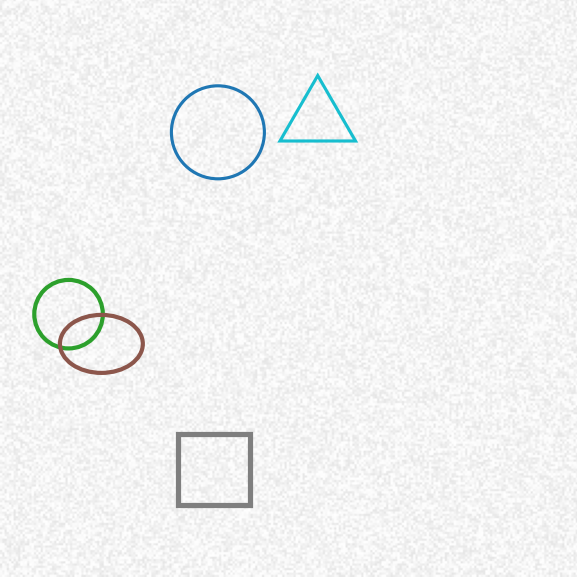[{"shape": "circle", "thickness": 1.5, "radius": 0.4, "center": [0.377, 0.77]}, {"shape": "circle", "thickness": 2, "radius": 0.3, "center": [0.119, 0.455]}, {"shape": "oval", "thickness": 2, "radius": 0.36, "center": [0.176, 0.404]}, {"shape": "square", "thickness": 2.5, "radius": 0.31, "center": [0.371, 0.186]}, {"shape": "triangle", "thickness": 1.5, "radius": 0.38, "center": [0.55, 0.793]}]